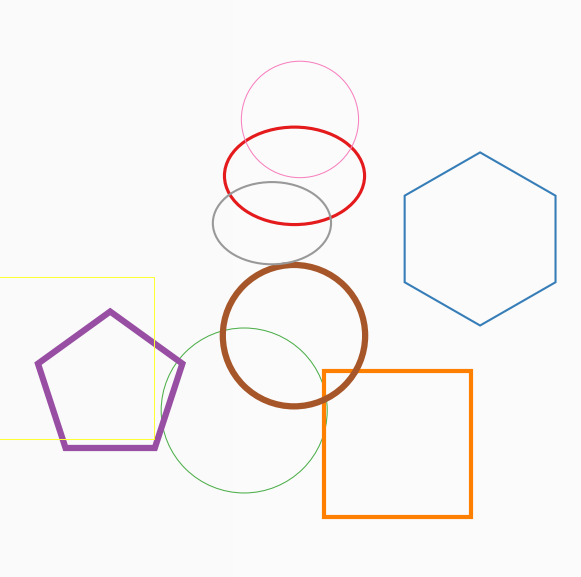[{"shape": "oval", "thickness": 1.5, "radius": 0.6, "center": [0.507, 0.695]}, {"shape": "hexagon", "thickness": 1, "radius": 0.75, "center": [0.826, 0.585]}, {"shape": "circle", "thickness": 0.5, "radius": 0.71, "center": [0.42, 0.288]}, {"shape": "pentagon", "thickness": 3, "radius": 0.65, "center": [0.19, 0.329]}, {"shape": "square", "thickness": 2, "radius": 0.63, "center": [0.684, 0.23]}, {"shape": "square", "thickness": 0.5, "radius": 0.7, "center": [0.124, 0.379]}, {"shape": "circle", "thickness": 3, "radius": 0.61, "center": [0.506, 0.418]}, {"shape": "circle", "thickness": 0.5, "radius": 0.5, "center": [0.516, 0.792]}, {"shape": "oval", "thickness": 1, "radius": 0.51, "center": [0.468, 0.613]}]